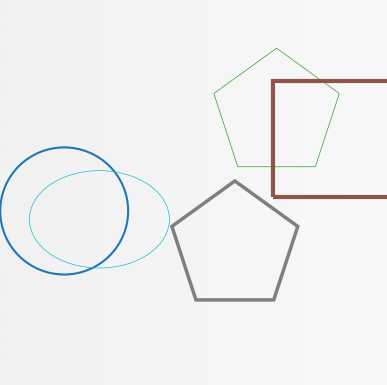[{"shape": "circle", "thickness": 1.5, "radius": 0.83, "center": [0.166, 0.452]}, {"shape": "pentagon", "thickness": 0.5, "radius": 0.85, "center": [0.714, 0.705]}, {"shape": "square", "thickness": 3, "radius": 0.76, "center": [0.856, 0.639]}, {"shape": "pentagon", "thickness": 2.5, "radius": 0.85, "center": [0.606, 0.359]}, {"shape": "oval", "thickness": 0.5, "radius": 0.9, "center": [0.257, 0.43]}]